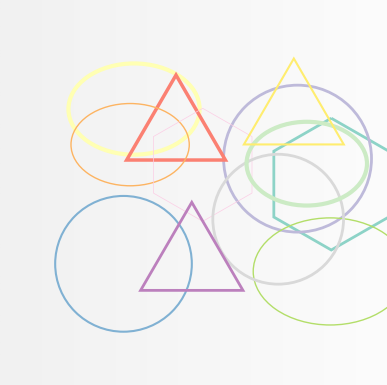[{"shape": "hexagon", "thickness": 2, "radius": 0.86, "center": [0.855, 0.522]}, {"shape": "oval", "thickness": 3, "radius": 0.85, "center": [0.346, 0.717]}, {"shape": "circle", "thickness": 2, "radius": 0.95, "center": [0.768, 0.588]}, {"shape": "triangle", "thickness": 2.5, "radius": 0.74, "center": [0.454, 0.658]}, {"shape": "circle", "thickness": 1.5, "radius": 0.88, "center": [0.319, 0.315]}, {"shape": "oval", "thickness": 1, "radius": 0.76, "center": [0.336, 0.624]}, {"shape": "oval", "thickness": 1, "radius": 0.99, "center": [0.852, 0.295]}, {"shape": "hexagon", "thickness": 0.5, "radius": 0.73, "center": [0.523, 0.572]}, {"shape": "circle", "thickness": 2, "radius": 0.84, "center": [0.718, 0.431]}, {"shape": "triangle", "thickness": 2, "radius": 0.76, "center": [0.495, 0.322]}, {"shape": "oval", "thickness": 3, "radius": 0.78, "center": [0.792, 0.575]}, {"shape": "triangle", "thickness": 1.5, "radius": 0.74, "center": [0.758, 0.699]}]